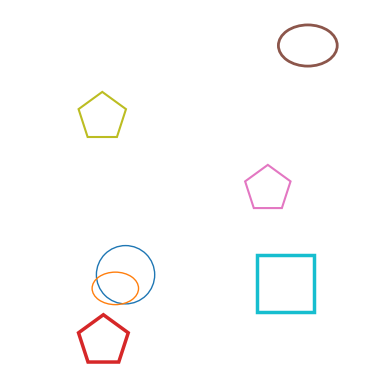[{"shape": "circle", "thickness": 1, "radius": 0.38, "center": [0.326, 0.286]}, {"shape": "oval", "thickness": 1, "radius": 0.3, "center": [0.3, 0.251]}, {"shape": "pentagon", "thickness": 2.5, "radius": 0.34, "center": [0.269, 0.115]}, {"shape": "oval", "thickness": 2, "radius": 0.38, "center": [0.799, 0.882]}, {"shape": "pentagon", "thickness": 1.5, "radius": 0.31, "center": [0.696, 0.51]}, {"shape": "pentagon", "thickness": 1.5, "radius": 0.32, "center": [0.266, 0.697]}, {"shape": "square", "thickness": 2.5, "radius": 0.37, "center": [0.741, 0.263]}]